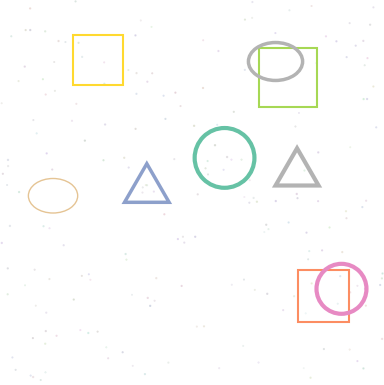[{"shape": "circle", "thickness": 3, "radius": 0.39, "center": [0.583, 0.59]}, {"shape": "square", "thickness": 1.5, "radius": 0.34, "center": [0.84, 0.232]}, {"shape": "triangle", "thickness": 2.5, "radius": 0.33, "center": [0.381, 0.508]}, {"shape": "circle", "thickness": 3, "radius": 0.32, "center": [0.887, 0.25]}, {"shape": "square", "thickness": 1.5, "radius": 0.38, "center": [0.748, 0.799]}, {"shape": "square", "thickness": 1.5, "radius": 0.33, "center": [0.255, 0.843]}, {"shape": "oval", "thickness": 1, "radius": 0.32, "center": [0.138, 0.492]}, {"shape": "triangle", "thickness": 3, "radius": 0.32, "center": [0.772, 0.55]}, {"shape": "oval", "thickness": 2.5, "radius": 0.35, "center": [0.716, 0.84]}]